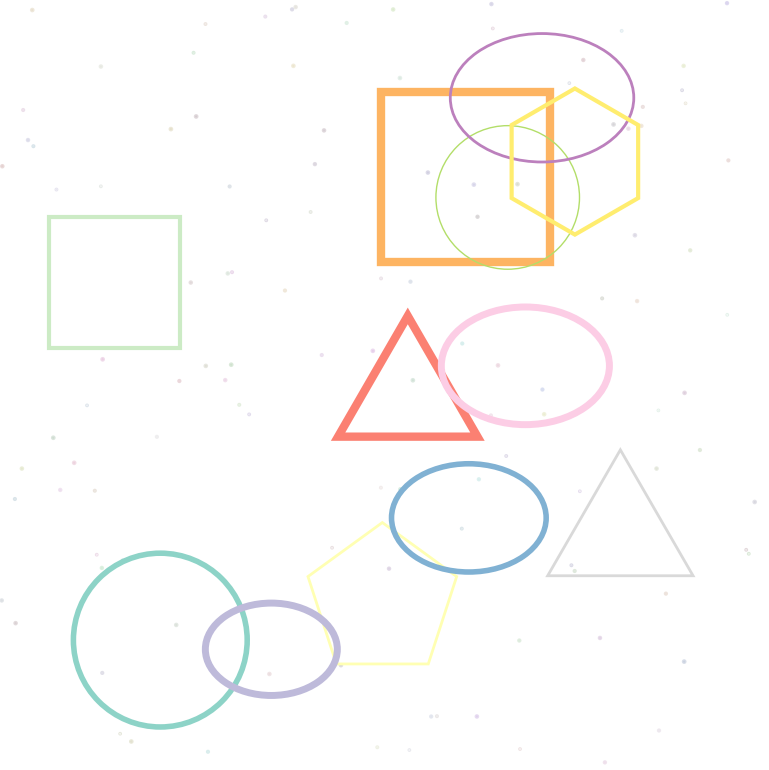[{"shape": "circle", "thickness": 2, "radius": 0.56, "center": [0.208, 0.169]}, {"shape": "pentagon", "thickness": 1, "radius": 0.51, "center": [0.497, 0.22]}, {"shape": "oval", "thickness": 2.5, "radius": 0.43, "center": [0.352, 0.157]}, {"shape": "triangle", "thickness": 3, "radius": 0.52, "center": [0.53, 0.485]}, {"shape": "oval", "thickness": 2, "radius": 0.5, "center": [0.609, 0.327]}, {"shape": "square", "thickness": 3, "radius": 0.55, "center": [0.604, 0.77]}, {"shape": "circle", "thickness": 0.5, "radius": 0.47, "center": [0.659, 0.744]}, {"shape": "oval", "thickness": 2.5, "radius": 0.55, "center": [0.682, 0.525]}, {"shape": "triangle", "thickness": 1, "radius": 0.55, "center": [0.806, 0.307]}, {"shape": "oval", "thickness": 1, "radius": 0.6, "center": [0.704, 0.873]}, {"shape": "square", "thickness": 1.5, "radius": 0.42, "center": [0.149, 0.633]}, {"shape": "hexagon", "thickness": 1.5, "radius": 0.47, "center": [0.747, 0.79]}]